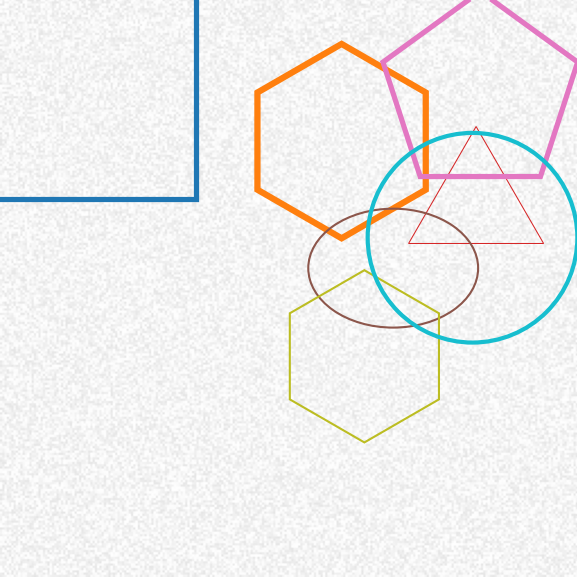[{"shape": "square", "thickness": 2.5, "radius": 0.92, "center": [0.157, 0.838]}, {"shape": "hexagon", "thickness": 3, "radius": 0.84, "center": [0.592, 0.755]}, {"shape": "triangle", "thickness": 0.5, "radius": 0.68, "center": [0.824, 0.645]}, {"shape": "oval", "thickness": 1, "radius": 0.74, "center": [0.681, 0.535]}, {"shape": "pentagon", "thickness": 2.5, "radius": 0.89, "center": [0.832, 0.837]}, {"shape": "hexagon", "thickness": 1, "radius": 0.75, "center": [0.631, 0.382]}, {"shape": "circle", "thickness": 2, "radius": 0.91, "center": [0.818, 0.587]}]